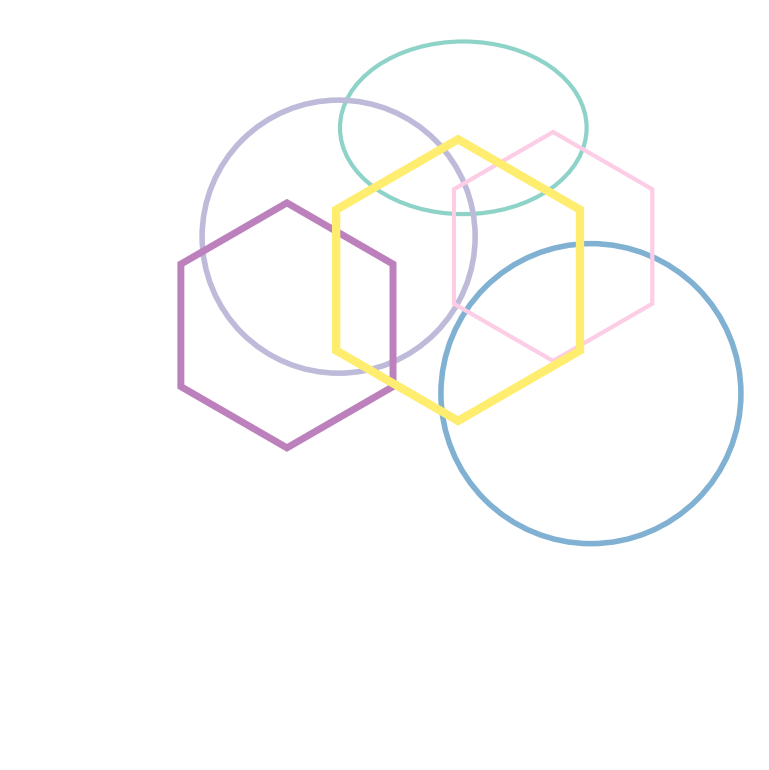[{"shape": "oval", "thickness": 1.5, "radius": 0.8, "center": [0.602, 0.834]}, {"shape": "circle", "thickness": 2, "radius": 0.89, "center": [0.44, 0.693]}, {"shape": "circle", "thickness": 2, "radius": 0.97, "center": [0.767, 0.489]}, {"shape": "hexagon", "thickness": 1.5, "radius": 0.74, "center": [0.718, 0.68]}, {"shape": "hexagon", "thickness": 2.5, "radius": 0.8, "center": [0.373, 0.577]}, {"shape": "hexagon", "thickness": 3, "radius": 0.91, "center": [0.595, 0.636]}]